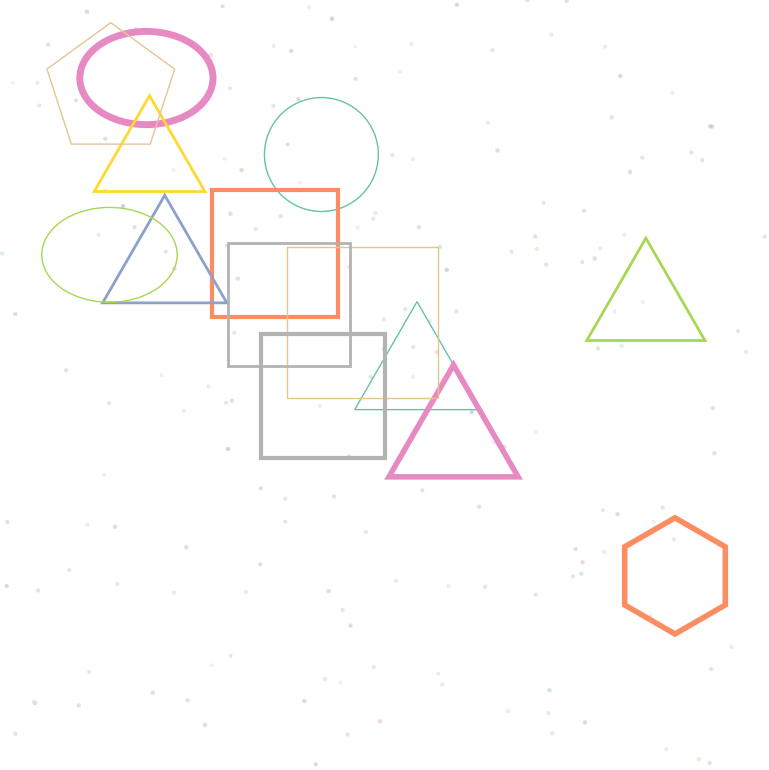[{"shape": "triangle", "thickness": 0.5, "radius": 0.47, "center": [0.542, 0.515]}, {"shape": "circle", "thickness": 0.5, "radius": 0.37, "center": [0.417, 0.799]}, {"shape": "square", "thickness": 1.5, "radius": 0.41, "center": [0.357, 0.671]}, {"shape": "hexagon", "thickness": 2, "radius": 0.38, "center": [0.877, 0.252]}, {"shape": "triangle", "thickness": 1, "radius": 0.47, "center": [0.214, 0.653]}, {"shape": "oval", "thickness": 2.5, "radius": 0.43, "center": [0.19, 0.899]}, {"shape": "triangle", "thickness": 2, "radius": 0.48, "center": [0.589, 0.429]}, {"shape": "triangle", "thickness": 1, "radius": 0.44, "center": [0.839, 0.602]}, {"shape": "oval", "thickness": 0.5, "radius": 0.44, "center": [0.142, 0.669]}, {"shape": "triangle", "thickness": 1, "radius": 0.42, "center": [0.194, 0.793]}, {"shape": "pentagon", "thickness": 0.5, "radius": 0.44, "center": [0.144, 0.883]}, {"shape": "square", "thickness": 0.5, "radius": 0.49, "center": [0.471, 0.581]}, {"shape": "square", "thickness": 1.5, "radius": 0.4, "center": [0.419, 0.486]}, {"shape": "square", "thickness": 1, "radius": 0.4, "center": [0.376, 0.604]}]